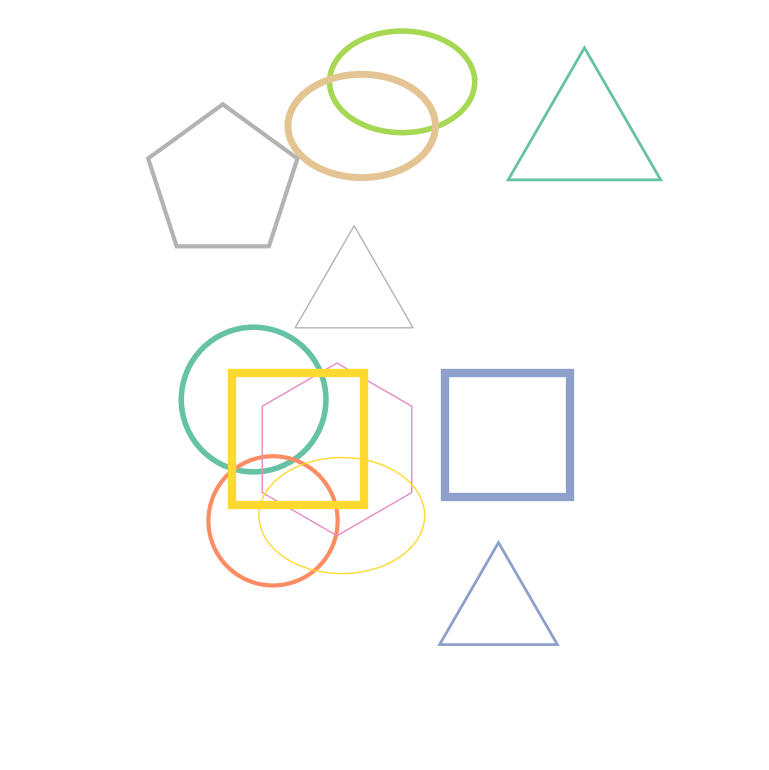[{"shape": "triangle", "thickness": 1, "radius": 0.57, "center": [0.759, 0.824]}, {"shape": "circle", "thickness": 2, "radius": 0.47, "center": [0.329, 0.481]}, {"shape": "circle", "thickness": 1.5, "radius": 0.42, "center": [0.355, 0.324]}, {"shape": "square", "thickness": 3, "radius": 0.4, "center": [0.659, 0.435]}, {"shape": "triangle", "thickness": 1, "radius": 0.44, "center": [0.647, 0.207]}, {"shape": "hexagon", "thickness": 0.5, "radius": 0.56, "center": [0.438, 0.416]}, {"shape": "oval", "thickness": 2, "radius": 0.47, "center": [0.522, 0.894]}, {"shape": "square", "thickness": 3, "radius": 0.43, "center": [0.387, 0.43]}, {"shape": "oval", "thickness": 0.5, "radius": 0.54, "center": [0.444, 0.33]}, {"shape": "oval", "thickness": 2.5, "radius": 0.48, "center": [0.47, 0.836]}, {"shape": "pentagon", "thickness": 1.5, "radius": 0.51, "center": [0.289, 0.763]}, {"shape": "triangle", "thickness": 0.5, "radius": 0.44, "center": [0.46, 0.618]}]